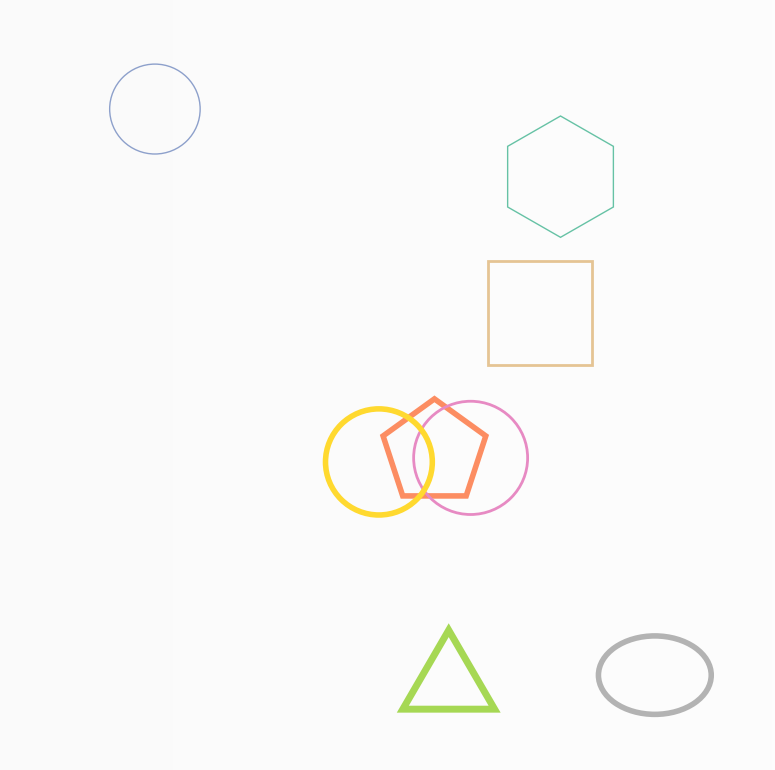[{"shape": "hexagon", "thickness": 0.5, "radius": 0.39, "center": [0.723, 0.771]}, {"shape": "pentagon", "thickness": 2, "radius": 0.35, "center": [0.561, 0.412]}, {"shape": "circle", "thickness": 0.5, "radius": 0.29, "center": [0.2, 0.858]}, {"shape": "circle", "thickness": 1, "radius": 0.37, "center": [0.607, 0.405]}, {"shape": "triangle", "thickness": 2.5, "radius": 0.34, "center": [0.579, 0.113]}, {"shape": "circle", "thickness": 2, "radius": 0.34, "center": [0.489, 0.4]}, {"shape": "square", "thickness": 1, "radius": 0.34, "center": [0.697, 0.594]}, {"shape": "oval", "thickness": 2, "radius": 0.36, "center": [0.845, 0.123]}]